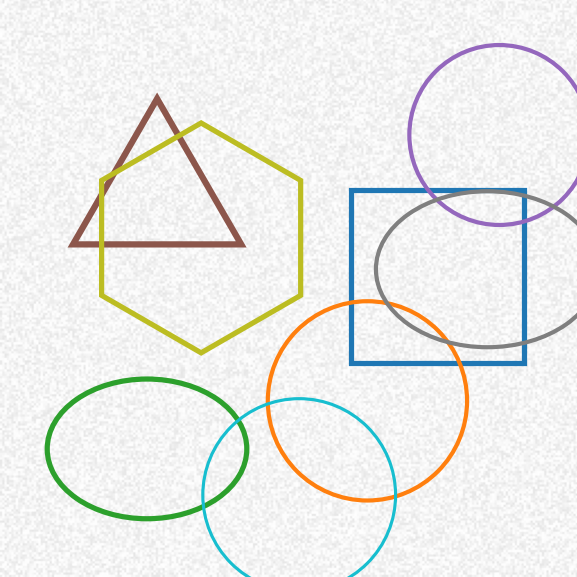[{"shape": "square", "thickness": 2.5, "radius": 0.75, "center": [0.757, 0.521]}, {"shape": "circle", "thickness": 2, "radius": 0.86, "center": [0.636, 0.305]}, {"shape": "oval", "thickness": 2.5, "radius": 0.86, "center": [0.255, 0.222]}, {"shape": "circle", "thickness": 2, "radius": 0.78, "center": [0.865, 0.765]}, {"shape": "triangle", "thickness": 3, "radius": 0.84, "center": [0.272, 0.66]}, {"shape": "oval", "thickness": 2, "radius": 0.96, "center": [0.844, 0.533]}, {"shape": "hexagon", "thickness": 2.5, "radius": 0.99, "center": [0.348, 0.587]}, {"shape": "circle", "thickness": 1.5, "radius": 0.83, "center": [0.518, 0.142]}]